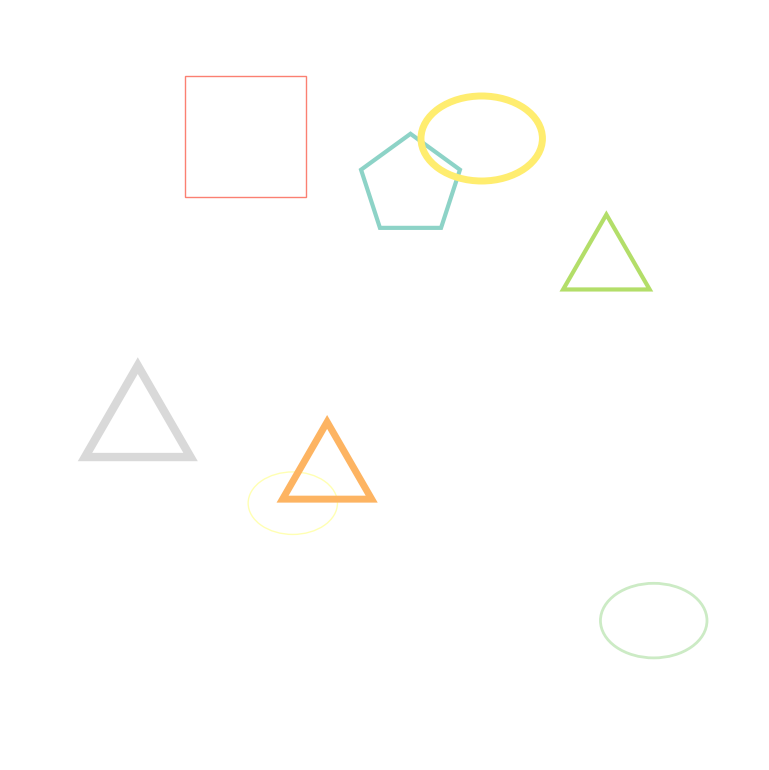[{"shape": "pentagon", "thickness": 1.5, "radius": 0.34, "center": [0.533, 0.759]}, {"shape": "oval", "thickness": 0.5, "radius": 0.29, "center": [0.38, 0.347]}, {"shape": "square", "thickness": 0.5, "radius": 0.39, "center": [0.319, 0.823]}, {"shape": "triangle", "thickness": 2.5, "radius": 0.33, "center": [0.425, 0.385]}, {"shape": "triangle", "thickness": 1.5, "radius": 0.32, "center": [0.787, 0.657]}, {"shape": "triangle", "thickness": 3, "radius": 0.4, "center": [0.179, 0.446]}, {"shape": "oval", "thickness": 1, "radius": 0.35, "center": [0.849, 0.194]}, {"shape": "oval", "thickness": 2.5, "radius": 0.39, "center": [0.626, 0.82]}]